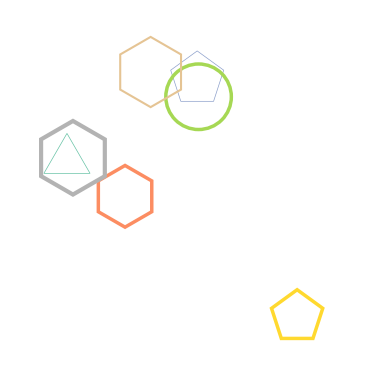[{"shape": "triangle", "thickness": 0.5, "radius": 0.35, "center": [0.174, 0.584]}, {"shape": "hexagon", "thickness": 2.5, "radius": 0.4, "center": [0.325, 0.49]}, {"shape": "pentagon", "thickness": 0.5, "radius": 0.36, "center": [0.512, 0.795]}, {"shape": "circle", "thickness": 2.5, "radius": 0.43, "center": [0.516, 0.749]}, {"shape": "pentagon", "thickness": 2.5, "radius": 0.35, "center": [0.772, 0.178]}, {"shape": "hexagon", "thickness": 1.5, "radius": 0.46, "center": [0.391, 0.813]}, {"shape": "hexagon", "thickness": 3, "radius": 0.48, "center": [0.189, 0.59]}]